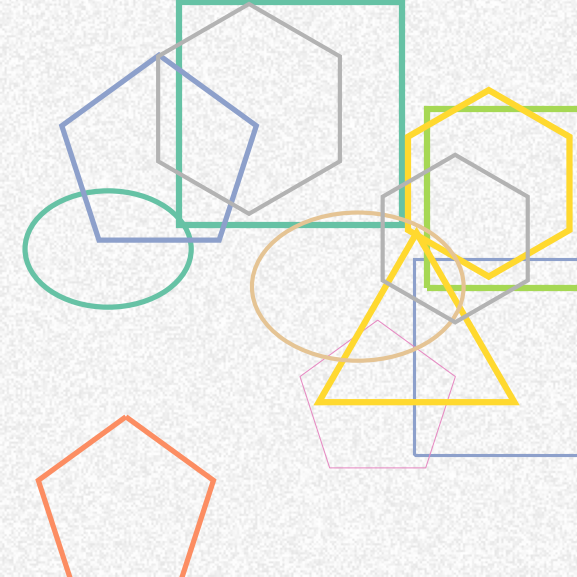[{"shape": "square", "thickness": 3, "radius": 0.96, "center": [0.503, 0.802]}, {"shape": "oval", "thickness": 2.5, "radius": 0.72, "center": [0.187, 0.568]}, {"shape": "pentagon", "thickness": 2.5, "radius": 0.8, "center": [0.218, 0.118]}, {"shape": "pentagon", "thickness": 2.5, "radius": 0.89, "center": [0.275, 0.727]}, {"shape": "square", "thickness": 1.5, "radius": 0.85, "center": [0.887, 0.381]}, {"shape": "pentagon", "thickness": 0.5, "radius": 0.71, "center": [0.654, 0.303]}, {"shape": "square", "thickness": 3, "radius": 0.78, "center": [0.894, 0.656]}, {"shape": "hexagon", "thickness": 3, "radius": 0.81, "center": [0.846, 0.682]}, {"shape": "triangle", "thickness": 3, "radius": 0.98, "center": [0.721, 0.4]}, {"shape": "oval", "thickness": 2, "radius": 0.92, "center": [0.62, 0.503]}, {"shape": "hexagon", "thickness": 2, "radius": 0.73, "center": [0.788, 0.586]}, {"shape": "hexagon", "thickness": 2, "radius": 0.91, "center": [0.431, 0.811]}]